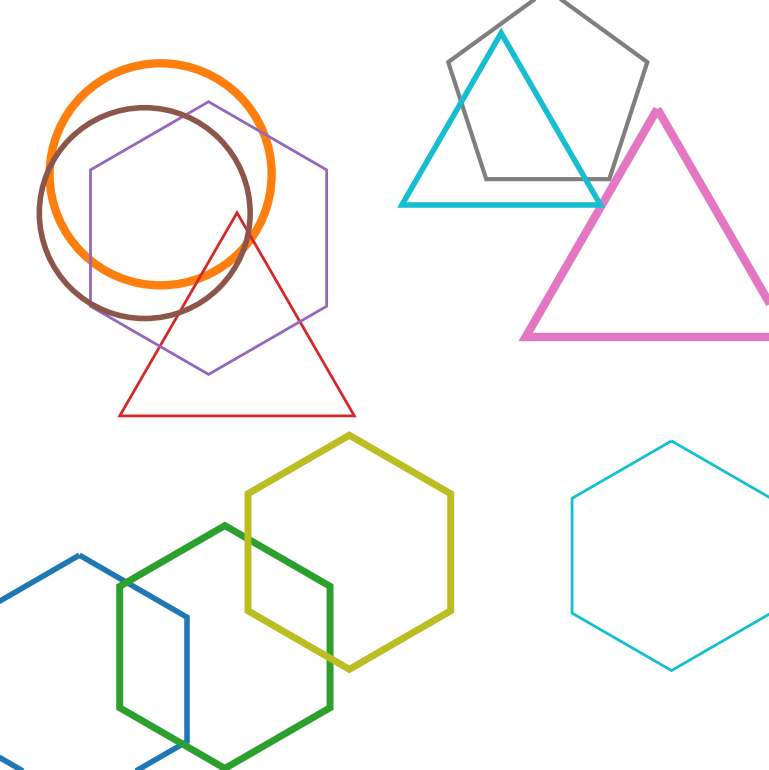[{"shape": "hexagon", "thickness": 2, "radius": 0.81, "center": [0.103, 0.118]}, {"shape": "circle", "thickness": 3, "radius": 0.72, "center": [0.209, 0.774]}, {"shape": "hexagon", "thickness": 2.5, "radius": 0.79, "center": [0.292, 0.16]}, {"shape": "triangle", "thickness": 1, "radius": 0.88, "center": [0.308, 0.548]}, {"shape": "hexagon", "thickness": 1, "radius": 0.89, "center": [0.271, 0.691]}, {"shape": "circle", "thickness": 2, "radius": 0.68, "center": [0.188, 0.723]}, {"shape": "triangle", "thickness": 3, "radius": 0.99, "center": [0.854, 0.661]}, {"shape": "pentagon", "thickness": 1.5, "radius": 0.68, "center": [0.711, 0.877]}, {"shape": "hexagon", "thickness": 2.5, "radius": 0.76, "center": [0.454, 0.283]}, {"shape": "hexagon", "thickness": 1, "radius": 0.75, "center": [0.872, 0.278]}, {"shape": "triangle", "thickness": 2, "radius": 0.74, "center": [0.651, 0.808]}]